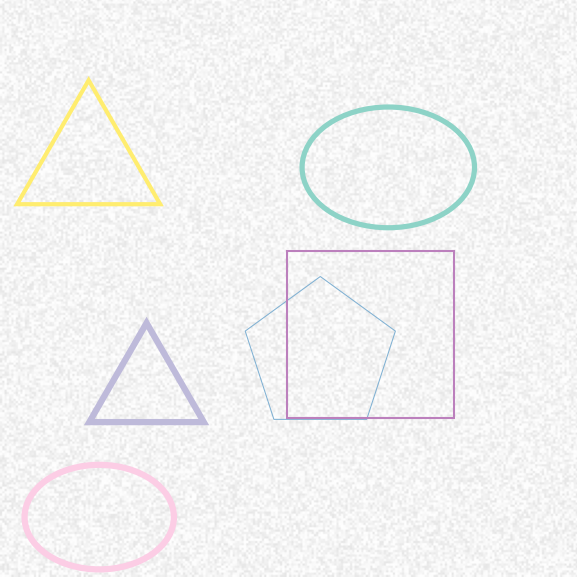[{"shape": "oval", "thickness": 2.5, "radius": 0.75, "center": [0.672, 0.709]}, {"shape": "triangle", "thickness": 3, "radius": 0.57, "center": [0.254, 0.325]}, {"shape": "pentagon", "thickness": 0.5, "radius": 0.68, "center": [0.555, 0.384]}, {"shape": "oval", "thickness": 3, "radius": 0.65, "center": [0.172, 0.104]}, {"shape": "square", "thickness": 1, "radius": 0.72, "center": [0.642, 0.42]}, {"shape": "triangle", "thickness": 2, "radius": 0.72, "center": [0.154, 0.717]}]